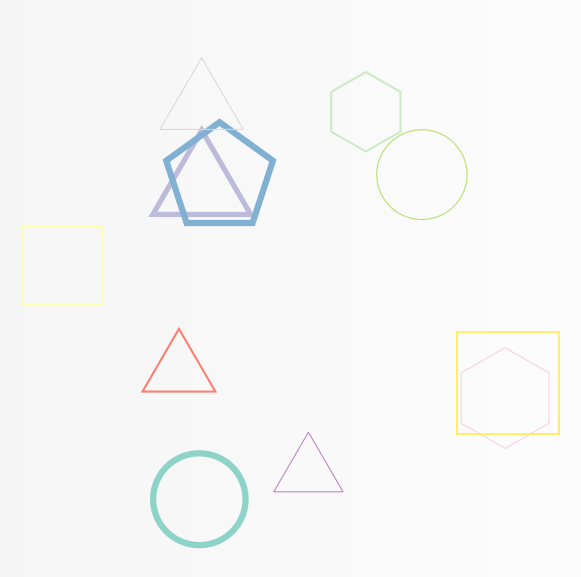[{"shape": "circle", "thickness": 3, "radius": 0.4, "center": [0.343, 0.135]}, {"shape": "square", "thickness": 1, "radius": 0.34, "center": [0.108, 0.541]}, {"shape": "triangle", "thickness": 2.5, "radius": 0.49, "center": [0.347, 0.676]}, {"shape": "triangle", "thickness": 1, "radius": 0.36, "center": [0.308, 0.357]}, {"shape": "pentagon", "thickness": 3, "radius": 0.48, "center": [0.378, 0.691]}, {"shape": "circle", "thickness": 0.5, "radius": 0.39, "center": [0.726, 0.697]}, {"shape": "hexagon", "thickness": 0.5, "radius": 0.44, "center": [0.869, 0.31]}, {"shape": "triangle", "thickness": 0.5, "radius": 0.41, "center": [0.347, 0.816]}, {"shape": "triangle", "thickness": 0.5, "radius": 0.34, "center": [0.531, 0.182]}, {"shape": "hexagon", "thickness": 1, "radius": 0.34, "center": [0.629, 0.806]}, {"shape": "square", "thickness": 1, "radius": 0.44, "center": [0.874, 0.336]}]